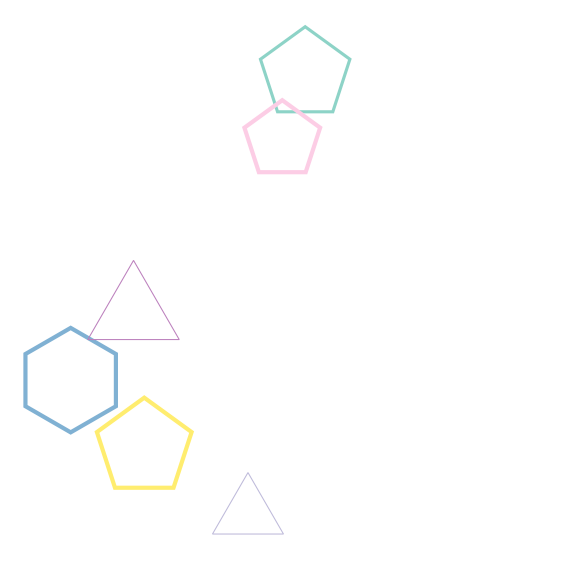[{"shape": "pentagon", "thickness": 1.5, "radius": 0.41, "center": [0.528, 0.871]}, {"shape": "triangle", "thickness": 0.5, "radius": 0.35, "center": [0.429, 0.11]}, {"shape": "hexagon", "thickness": 2, "radius": 0.45, "center": [0.122, 0.341]}, {"shape": "pentagon", "thickness": 2, "radius": 0.34, "center": [0.489, 0.757]}, {"shape": "triangle", "thickness": 0.5, "radius": 0.46, "center": [0.231, 0.457]}, {"shape": "pentagon", "thickness": 2, "radius": 0.43, "center": [0.25, 0.224]}]